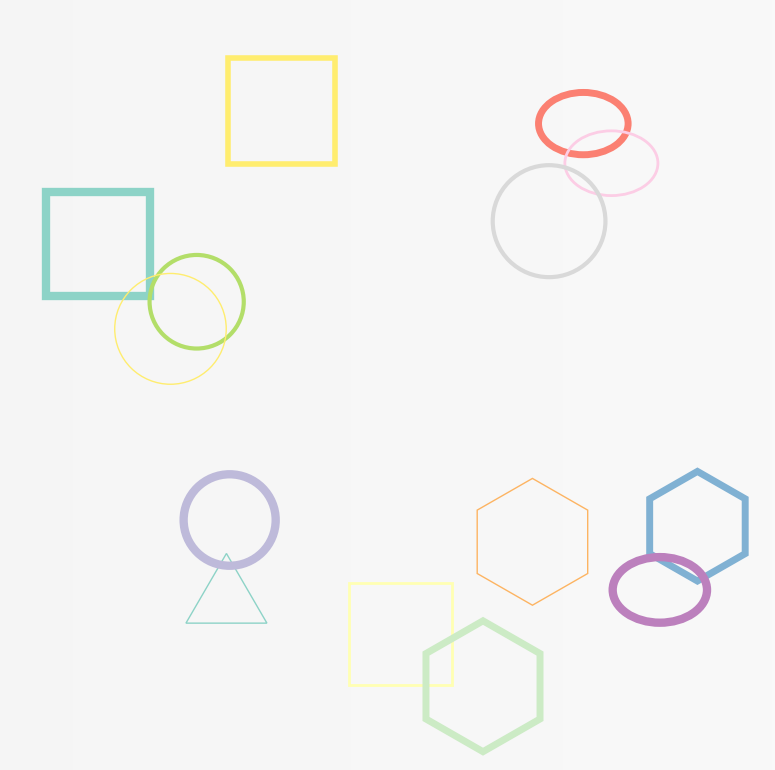[{"shape": "square", "thickness": 3, "radius": 0.34, "center": [0.126, 0.683]}, {"shape": "triangle", "thickness": 0.5, "radius": 0.3, "center": [0.292, 0.221]}, {"shape": "square", "thickness": 1, "radius": 0.33, "center": [0.517, 0.176]}, {"shape": "circle", "thickness": 3, "radius": 0.3, "center": [0.296, 0.325]}, {"shape": "oval", "thickness": 2.5, "radius": 0.29, "center": [0.753, 0.839]}, {"shape": "hexagon", "thickness": 2.5, "radius": 0.36, "center": [0.9, 0.317]}, {"shape": "hexagon", "thickness": 0.5, "radius": 0.41, "center": [0.687, 0.296]}, {"shape": "circle", "thickness": 1.5, "radius": 0.3, "center": [0.254, 0.608]}, {"shape": "oval", "thickness": 1, "radius": 0.3, "center": [0.789, 0.788]}, {"shape": "circle", "thickness": 1.5, "radius": 0.36, "center": [0.708, 0.713]}, {"shape": "oval", "thickness": 3, "radius": 0.3, "center": [0.851, 0.234]}, {"shape": "hexagon", "thickness": 2.5, "radius": 0.42, "center": [0.623, 0.109]}, {"shape": "square", "thickness": 2, "radius": 0.35, "center": [0.363, 0.856]}, {"shape": "circle", "thickness": 0.5, "radius": 0.36, "center": [0.22, 0.573]}]